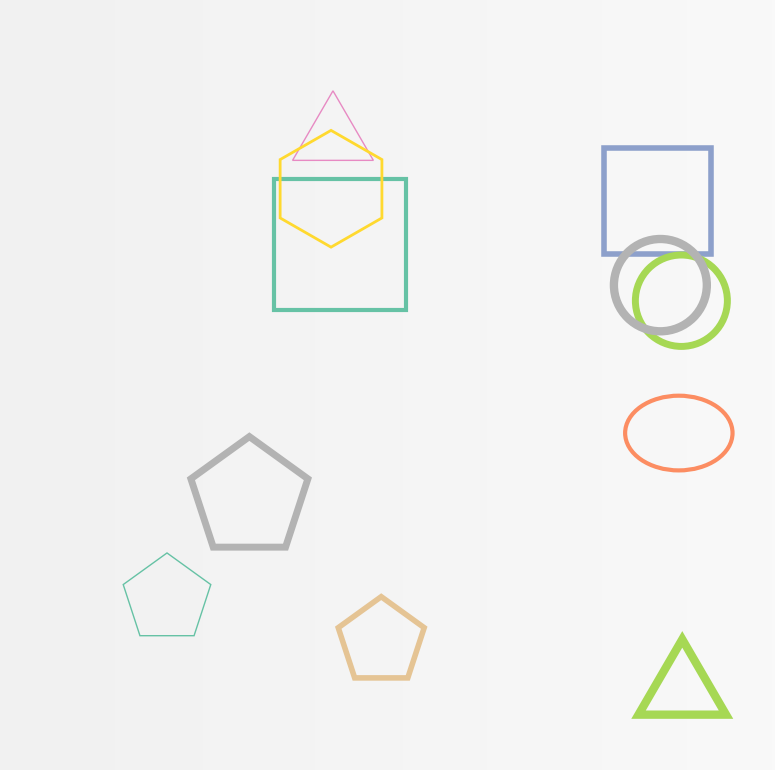[{"shape": "pentagon", "thickness": 0.5, "radius": 0.3, "center": [0.215, 0.222]}, {"shape": "square", "thickness": 1.5, "radius": 0.43, "center": [0.438, 0.682]}, {"shape": "oval", "thickness": 1.5, "radius": 0.35, "center": [0.876, 0.438]}, {"shape": "square", "thickness": 2, "radius": 0.34, "center": [0.849, 0.738]}, {"shape": "triangle", "thickness": 0.5, "radius": 0.3, "center": [0.43, 0.822]}, {"shape": "circle", "thickness": 2.5, "radius": 0.3, "center": [0.879, 0.609]}, {"shape": "triangle", "thickness": 3, "radius": 0.33, "center": [0.88, 0.104]}, {"shape": "hexagon", "thickness": 1, "radius": 0.38, "center": [0.427, 0.755]}, {"shape": "pentagon", "thickness": 2, "radius": 0.29, "center": [0.492, 0.167]}, {"shape": "pentagon", "thickness": 2.5, "radius": 0.4, "center": [0.322, 0.354]}, {"shape": "circle", "thickness": 3, "radius": 0.3, "center": [0.852, 0.63]}]